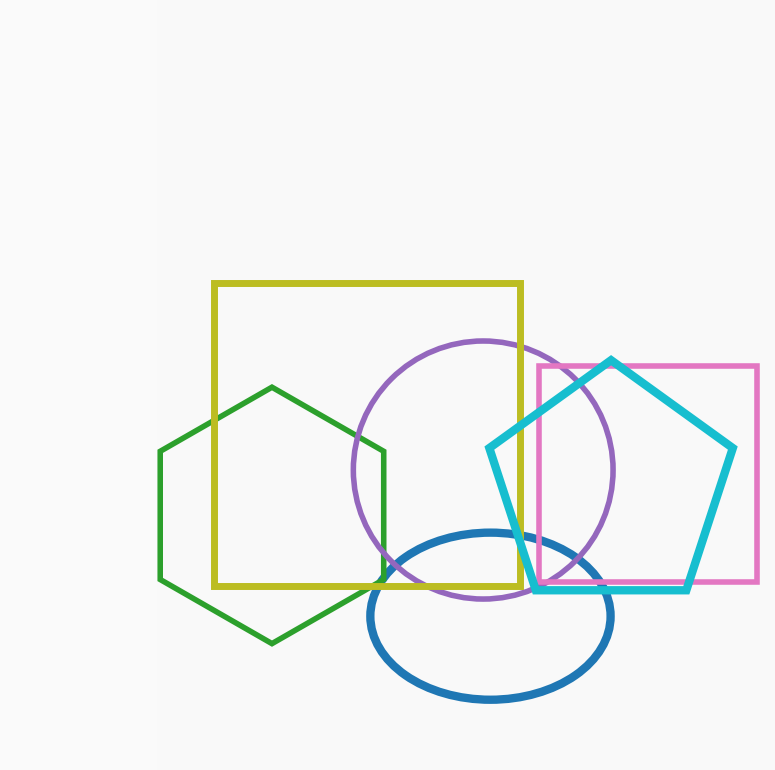[{"shape": "oval", "thickness": 3, "radius": 0.78, "center": [0.633, 0.2]}, {"shape": "hexagon", "thickness": 2, "radius": 0.83, "center": [0.351, 0.331]}, {"shape": "circle", "thickness": 2, "radius": 0.84, "center": [0.623, 0.39]}, {"shape": "square", "thickness": 2, "radius": 0.7, "center": [0.836, 0.385]}, {"shape": "square", "thickness": 2.5, "radius": 0.99, "center": [0.474, 0.436]}, {"shape": "pentagon", "thickness": 3, "radius": 0.83, "center": [0.788, 0.367]}]